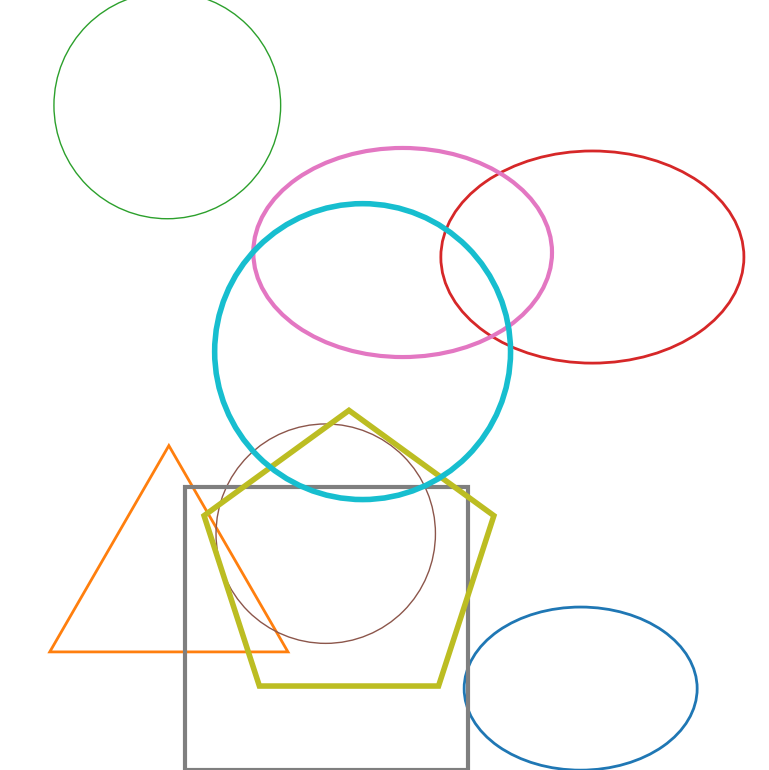[{"shape": "oval", "thickness": 1, "radius": 0.76, "center": [0.754, 0.106]}, {"shape": "triangle", "thickness": 1, "radius": 0.89, "center": [0.219, 0.243]}, {"shape": "circle", "thickness": 0.5, "radius": 0.74, "center": [0.217, 0.863]}, {"shape": "oval", "thickness": 1, "radius": 0.98, "center": [0.769, 0.666]}, {"shape": "circle", "thickness": 0.5, "radius": 0.71, "center": [0.423, 0.307]}, {"shape": "oval", "thickness": 1.5, "radius": 0.97, "center": [0.523, 0.672]}, {"shape": "square", "thickness": 1.5, "radius": 0.92, "center": [0.424, 0.184]}, {"shape": "pentagon", "thickness": 2, "radius": 0.99, "center": [0.453, 0.269]}, {"shape": "circle", "thickness": 2, "radius": 0.96, "center": [0.471, 0.543]}]